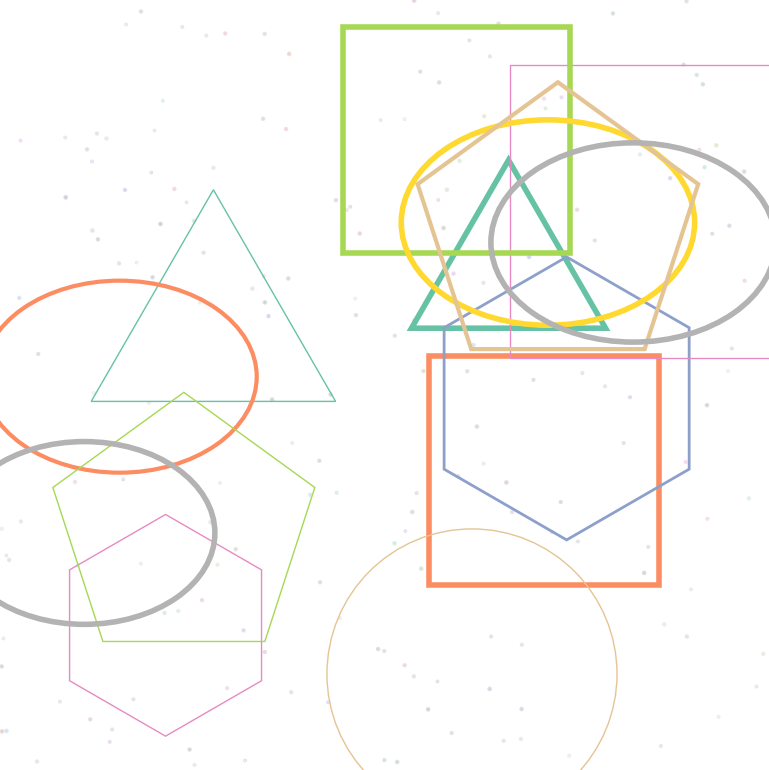[{"shape": "triangle", "thickness": 2, "radius": 0.73, "center": [0.66, 0.647]}, {"shape": "triangle", "thickness": 0.5, "radius": 0.92, "center": [0.277, 0.57]}, {"shape": "oval", "thickness": 1.5, "radius": 0.89, "center": [0.155, 0.511]}, {"shape": "square", "thickness": 2, "radius": 0.75, "center": [0.706, 0.389]}, {"shape": "hexagon", "thickness": 1, "radius": 0.92, "center": [0.736, 0.483]}, {"shape": "square", "thickness": 0.5, "radius": 0.95, "center": [0.852, 0.725]}, {"shape": "hexagon", "thickness": 0.5, "radius": 0.72, "center": [0.215, 0.188]}, {"shape": "pentagon", "thickness": 0.5, "radius": 0.89, "center": [0.239, 0.312]}, {"shape": "square", "thickness": 2, "radius": 0.73, "center": [0.593, 0.819]}, {"shape": "oval", "thickness": 2, "radius": 0.95, "center": [0.712, 0.711]}, {"shape": "circle", "thickness": 0.5, "radius": 0.94, "center": [0.613, 0.125]}, {"shape": "pentagon", "thickness": 1.5, "radius": 0.96, "center": [0.725, 0.702]}, {"shape": "oval", "thickness": 2, "radius": 0.85, "center": [0.11, 0.308]}, {"shape": "oval", "thickness": 2, "radius": 0.92, "center": [0.822, 0.685]}]